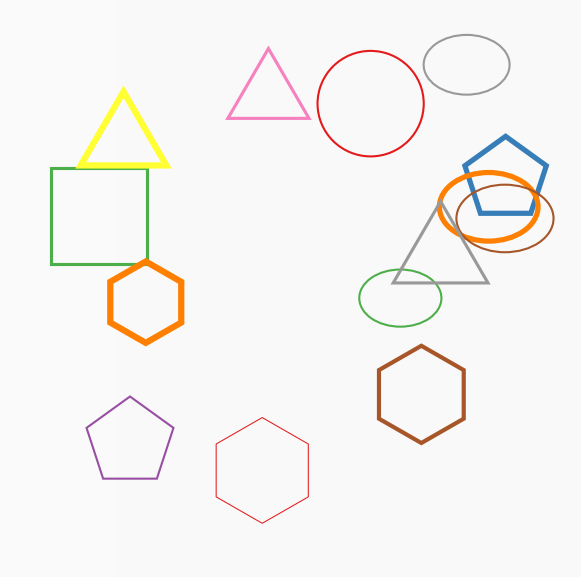[{"shape": "hexagon", "thickness": 0.5, "radius": 0.46, "center": [0.451, 0.185]}, {"shape": "circle", "thickness": 1, "radius": 0.46, "center": [0.638, 0.82]}, {"shape": "pentagon", "thickness": 2.5, "radius": 0.37, "center": [0.87, 0.689]}, {"shape": "oval", "thickness": 1, "radius": 0.35, "center": [0.689, 0.483]}, {"shape": "square", "thickness": 1.5, "radius": 0.42, "center": [0.17, 0.624]}, {"shape": "pentagon", "thickness": 1, "radius": 0.39, "center": [0.224, 0.234]}, {"shape": "hexagon", "thickness": 3, "radius": 0.35, "center": [0.251, 0.476]}, {"shape": "oval", "thickness": 2.5, "radius": 0.42, "center": [0.841, 0.641]}, {"shape": "triangle", "thickness": 3, "radius": 0.43, "center": [0.213, 0.755]}, {"shape": "hexagon", "thickness": 2, "radius": 0.42, "center": [0.725, 0.316]}, {"shape": "oval", "thickness": 1, "radius": 0.42, "center": [0.869, 0.621]}, {"shape": "triangle", "thickness": 1.5, "radius": 0.4, "center": [0.462, 0.834]}, {"shape": "oval", "thickness": 1, "radius": 0.37, "center": [0.803, 0.887]}, {"shape": "triangle", "thickness": 1.5, "radius": 0.47, "center": [0.758, 0.556]}]